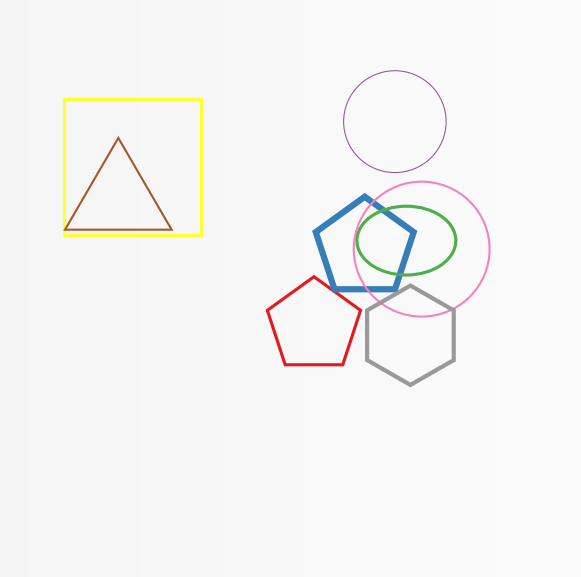[{"shape": "pentagon", "thickness": 1.5, "radius": 0.42, "center": [0.54, 0.436]}, {"shape": "pentagon", "thickness": 3, "radius": 0.44, "center": [0.628, 0.57]}, {"shape": "oval", "thickness": 1.5, "radius": 0.43, "center": [0.699, 0.583]}, {"shape": "circle", "thickness": 0.5, "radius": 0.44, "center": [0.679, 0.788]}, {"shape": "square", "thickness": 1.5, "radius": 0.59, "center": [0.228, 0.71]}, {"shape": "triangle", "thickness": 1, "radius": 0.53, "center": [0.204, 0.654]}, {"shape": "circle", "thickness": 1, "radius": 0.58, "center": [0.725, 0.568]}, {"shape": "hexagon", "thickness": 2, "radius": 0.43, "center": [0.706, 0.419]}]